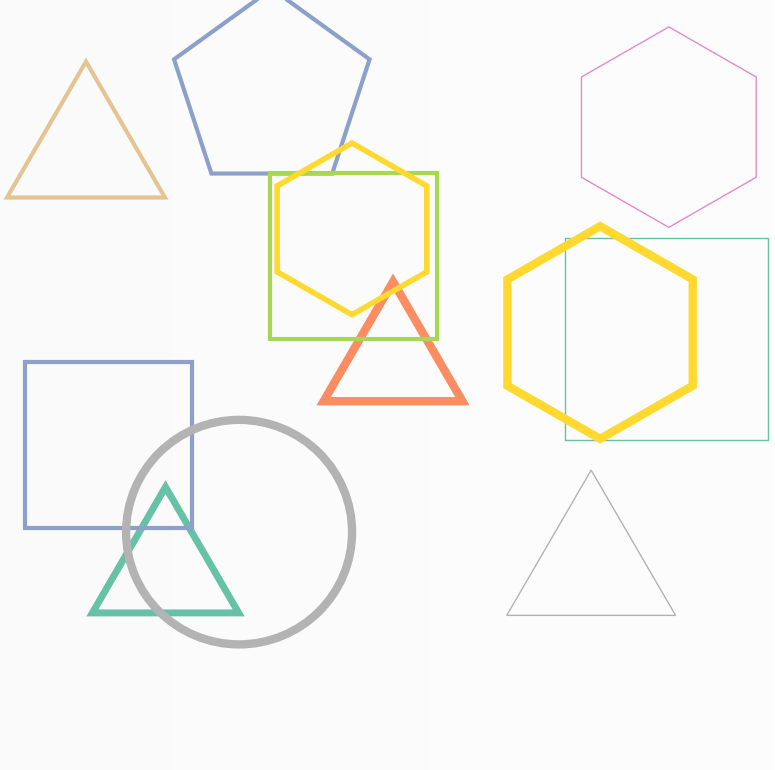[{"shape": "square", "thickness": 0.5, "radius": 0.66, "center": [0.86, 0.56]}, {"shape": "triangle", "thickness": 2.5, "radius": 0.55, "center": [0.214, 0.259]}, {"shape": "triangle", "thickness": 3, "radius": 0.52, "center": [0.507, 0.531]}, {"shape": "square", "thickness": 1.5, "radius": 0.54, "center": [0.14, 0.422]}, {"shape": "pentagon", "thickness": 1.5, "radius": 0.66, "center": [0.351, 0.882]}, {"shape": "hexagon", "thickness": 0.5, "radius": 0.65, "center": [0.863, 0.835]}, {"shape": "square", "thickness": 1.5, "radius": 0.54, "center": [0.456, 0.668]}, {"shape": "hexagon", "thickness": 2, "radius": 0.56, "center": [0.454, 0.703]}, {"shape": "hexagon", "thickness": 3, "radius": 0.69, "center": [0.774, 0.568]}, {"shape": "triangle", "thickness": 1.5, "radius": 0.59, "center": [0.111, 0.802]}, {"shape": "circle", "thickness": 3, "radius": 0.73, "center": [0.309, 0.309]}, {"shape": "triangle", "thickness": 0.5, "radius": 0.63, "center": [0.763, 0.264]}]